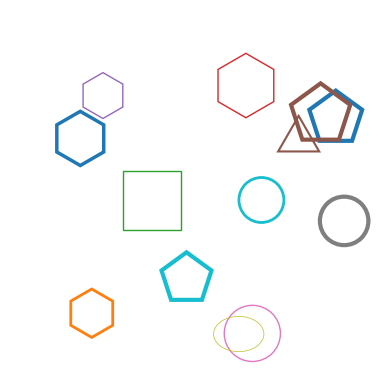[{"shape": "pentagon", "thickness": 3, "radius": 0.36, "center": [0.872, 0.693]}, {"shape": "hexagon", "thickness": 2.5, "radius": 0.35, "center": [0.208, 0.64]}, {"shape": "hexagon", "thickness": 2, "radius": 0.31, "center": [0.238, 0.186]}, {"shape": "square", "thickness": 1, "radius": 0.38, "center": [0.394, 0.479]}, {"shape": "hexagon", "thickness": 1, "radius": 0.42, "center": [0.639, 0.778]}, {"shape": "hexagon", "thickness": 1, "radius": 0.3, "center": [0.267, 0.752]}, {"shape": "triangle", "thickness": 1.5, "radius": 0.31, "center": [0.776, 0.637]}, {"shape": "pentagon", "thickness": 3, "radius": 0.4, "center": [0.833, 0.703]}, {"shape": "circle", "thickness": 1, "radius": 0.36, "center": [0.655, 0.134]}, {"shape": "circle", "thickness": 3, "radius": 0.31, "center": [0.894, 0.426]}, {"shape": "oval", "thickness": 0.5, "radius": 0.33, "center": [0.62, 0.132]}, {"shape": "pentagon", "thickness": 3, "radius": 0.34, "center": [0.484, 0.276]}, {"shape": "circle", "thickness": 2, "radius": 0.29, "center": [0.679, 0.481]}]